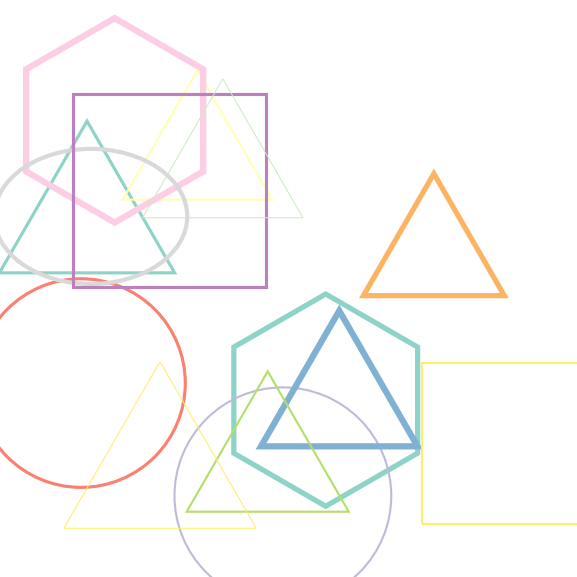[{"shape": "hexagon", "thickness": 2.5, "radius": 0.92, "center": [0.564, 0.306]}, {"shape": "triangle", "thickness": 1.5, "radius": 0.88, "center": [0.151, 0.614]}, {"shape": "triangle", "thickness": 1, "radius": 0.75, "center": [0.342, 0.728]}, {"shape": "circle", "thickness": 1, "radius": 0.94, "center": [0.49, 0.141]}, {"shape": "circle", "thickness": 1.5, "radius": 0.9, "center": [0.14, 0.336]}, {"shape": "triangle", "thickness": 3, "radius": 0.78, "center": [0.587, 0.305]}, {"shape": "triangle", "thickness": 2.5, "radius": 0.7, "center": [0.751, 0.558]}, {"shape": "triangle", "thickness": 1, "radius": 0.81, "center": [0.464, 0.194]}, {"shape": "hexagon", "thickness": 3, "radius": 0.88, "center": [0.199, 0.791]}, {"shape": "oval", "thickness": 2, "radius": 0.84, "center": [0.157, 0.624]}, {"shape": "square", "thickness": 1.5, "radius": 0.84, "center": [0.294, 0.669]}, {"shape": "triangle", "thickness": 0.5, "radius": 0.8, "center": [0.386, 0.702]}, {"shape": "square", "thickness": 1, "radius": 0.7, "center": [0.87, 0.231]}, {"shape": "triangle", "thickness": 0.5, "radius": 0.96, "center": [0.277, 0.181]}]